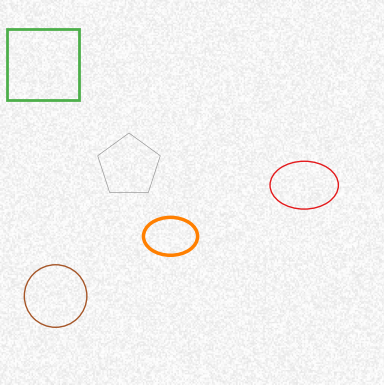[{"shape": "oval", "thickness": 1, "radius": 0.44, "center": [0.79, 0.519]}, {"shape": "square", "thickness": 2, "radius": 0.47, "center": [0.111, 0.832]}, {"shape": "oval", "thickness": 2.5, "radius": 0.35, "center": [0.443, 0.386]}, {"shape": "circle", "thickness": 1, "radius": 0.41, "center": [0.144, 0.231]}, {"shape": "pentagon", "thickness": 0.5, "radius": 0.43, "center": [0.335, 0.569]}]